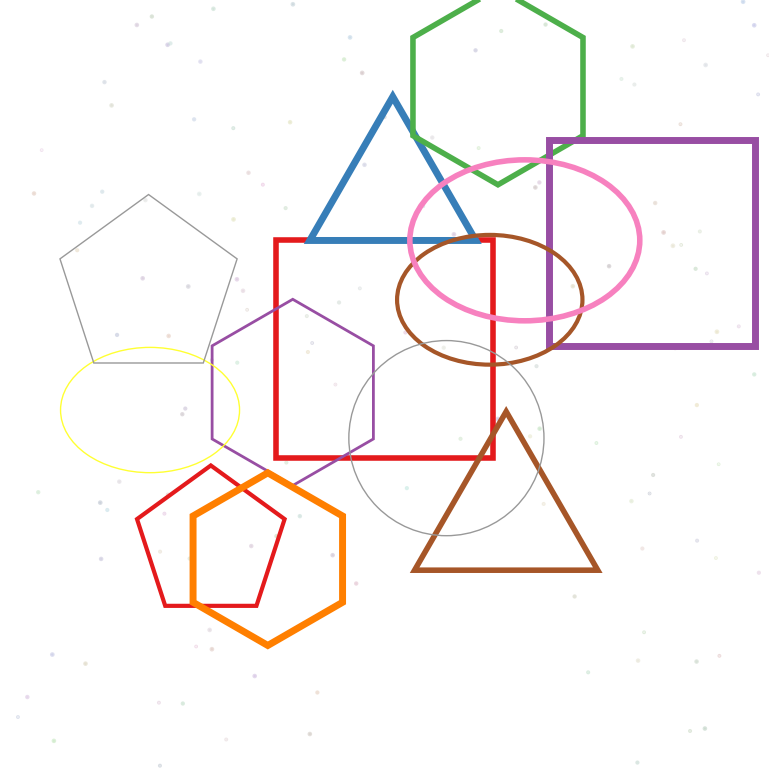[{"shape": "pentagon", "thickness": 1.5, "radius": 0.5, "center": [0.274, 0.295]}, {"shape": "square", "thickness": 2, "radius": 0.71, "center": [0.499, 0.547]}, {"shape": "triangle", "thickness": 2.5, "radius": 0.62, "center": [0.51, 0.75]}, {"shape": "hexagon", "thickness": 2, "radius": 0.64, "center": [0.647, 0.888]}, {"shape": "square", "thickness": 2.5, "radius": 0.67, "center": [0.847, 0.684]}, {"shape": "hexagon", "thickness": 1, "radius": 0.6, "center": [0.38, 0.49]}, {"shape": "hexagon", "thickness": 2.5, "radius": 0.56, "center": [0.348, 0.274]}, {"shape": "oval", "thickness": 0.5, "radius": 0.58, "center": [0.195, 0.467]}, {"shape": "oval", "thickness": 1.5, "radius": 0.6, "center": [0.636, 0.611]}, {"shape": "triangle", "thickness": 2, "radius": 0.69, "center": [0.657, 0.328]}, {"shape": "oval", "thickness": 2, "radius": 0.75, "center": [0.682, 0.688]}, {"shape": "circle", "thickness": 0.5, "radius": 0.63, "center": [0.58, 0.431]}, {"shape": "pentagon", "thickness": 0.5, "radius": 0.6, "center": [0.193, 0.626]}]